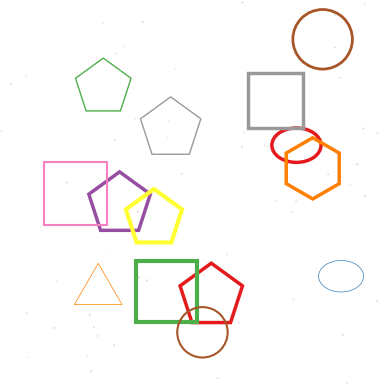[{"shape": "oval", "thickness": 2.5, "radius": 0.32, "center": [0.77, 0.623]}, {"shape": "pentagon", "thickness": 2.5, "radius": 0.43, "center": [0.549, 0.231]}, {"shape": "oval", "thickness": 0.5, "radius": 0.29, "center": [0.886, 0.283]}, {"shape": "pentagon", "thickness": 1, "radius": 0.38, "center": [0.268, 0.773]}, {"shape": "square", "thickness": 3, "radius": 0.39, "center": [0.433, 0.244]}, {"shape": "pentagon", "thickness": 2.5, "radius": 0.42, "center": [0.311, 0.47]}, {"shape": "triangle", "thickness": 0.5, "radius": 0.36, "center": [0.255, 0.244]}, {"shape": "hexagon", "thickness": 2.5, "radius": 0.4, "center": [0.812, 0.563]}, {"shape": "pentagon", "thickness": 3, "radius": 0.38, "center": [0.4, 0.432]}, {"shape": "circle", "thickness": 2, "radius": 0.39, "center": [0.838, 0.898]}, {"shape": "circle", "thickness": 1.5, "radius": 0.33, "center": [0.526, 0.137]}, {"shape": "square", "thickness": 1.5, "radius": 0.41, "center": [0.196, 0.497]}, {"shape": "pentagon", "thickness": 1, "radius": 0.41, "center": [0.443, 0.666]}, {"shape": "square", "thickness": 2.5, "radius": 0.36, "center": [0.715, 0.738]}]